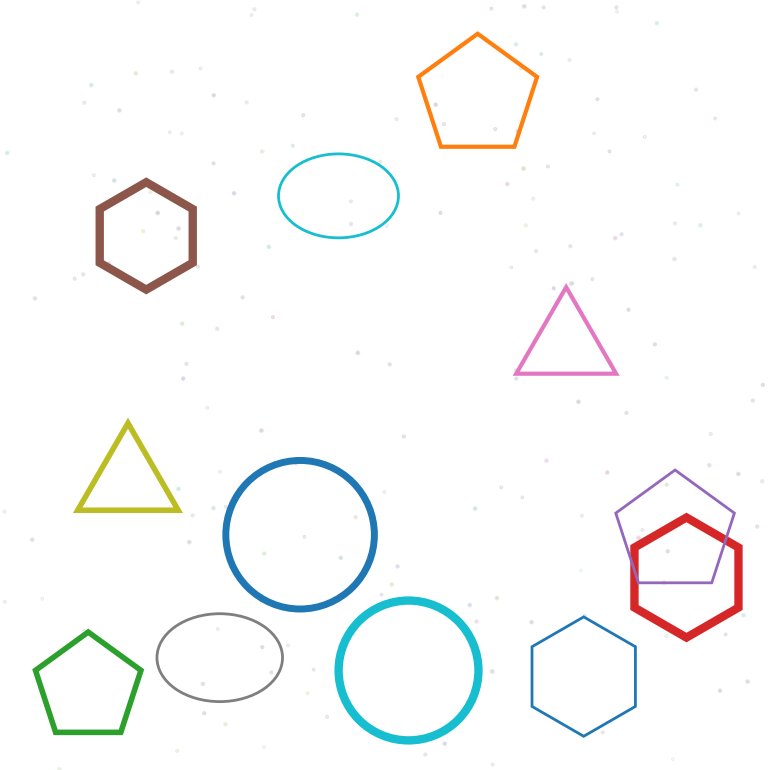[{"shape": "circle", "thickness": 2.5, "radius": 0.48, "center": [0.39, 0.306]}, {"shape": "hexagon", "thickness": 1, "radius": 0.39, "center": [0.758, 0.121]}, {"shape": "pentagon", "thickness": 1.5, "radius": 0.41, "center": [0.62, 0.875]}, {"shape": "pentagon", "thickness": 2, "radius": 0.36, "center": [0.115, 0.107]}, {"shape": "hexagon", "thickness": 3, "radius": 0.39, "center": [0.892, 0.25]}, {"shape": "pentagon", "thickness": 1, "radius": 0.4, "center": [0.877, 0.309]}, {"shape": "hexagon", "thickness": 3, "radius": 0.35, "center": [0.19, 0.694]}, {"shape": "triangle", "thickness": 1.5, "radius": 0.37, "center": [0.735, 0.552]}, {"shape": "oval", "thickness": 1, "radius": 0.41, "center": [0.285, 0.146]}, {"shape": "triangle", "thickness": 2, "radius": 0.38, "center": [0.166, 0.375]}, {"shape": "oval", "thickness": 1, "radius": 0.39, "center": [0.44, 0.746]}, {"shape": "circle", "thickness": 3, "radius": 0.45, "center": [0.531, 0.129]}]